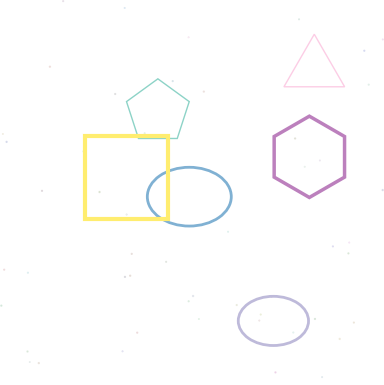[{"shape": "pentagon", "thickness": 1, "radius": 0.43, "center": [0.41, 0.71]}, {"shape": "oval", "thickness": 2, "radius": 0.46, "center": [0.71, 0.166]}, {"shape": "oval", "thickness": 2, "radius": 0.55, "center": [0.492, 0.489]}, {"shape": "triangle", "thickness": 1, "radius": 0.45, "center": [0.816, 0.82]}, {"shape": "hexagon", "thickness": 2.5, "radius": 0.53, "center": [0.804, 0.593]}, {"shape": "square", "thickness": 3, "radius": 0.54, "center": [0.329, 0.54]}]